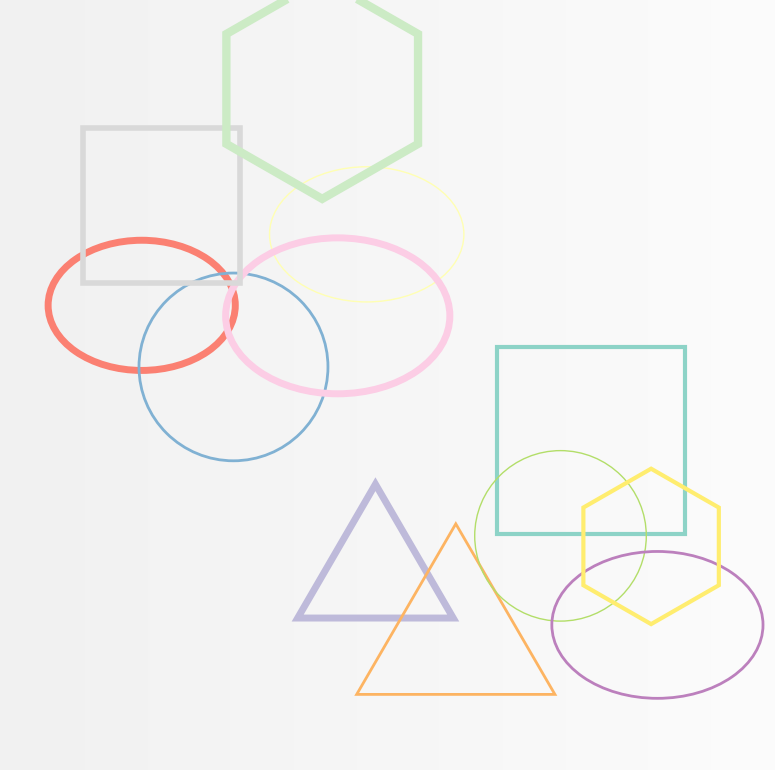[{"shape": "square", "thickness": 1.5, "radius": 0.61, "center": [0.763, 0.428]}, {"shape": "oval", "thickness": 0.5, "radius": 0.63, "center": [0.473, 0.696]}, {"shape": "triangle", "thickness": 2.5, "radius": 0.58, "center": [0.484, 0.255]}, {"shape": "oval", "thickness": 2.5, "radius": 0.6, "center": [0.183, 0.603]}, {"shape": "circle", "thickness": 1, "radius": 0.61, "center": [0.301, 0.523]}, {"shape": "triangle", "thickness": 1, "radius": 0.74, "center": [0.588, 0.172]}, {"shape": "circle", "thickness": 0.5, "radius": 0.55, "center": [0.723, 0.304]}, {"shape": "oval", "thickness": 2.5, "radius": 0.72, "center": [0.436, 0.59]}, {"shape": "square", "thickness": 2, "radius": 0.51, "center": [0.209, 0.733]}, {"shape": "oval", "thickness": 1, "radius": 0.68, "center": [0.848, 0.188]}, {"shape": "hexagon", "thickness": 3, "radius": 0.71, "center": [0.416, 0.884]}, {"shape": "hexagon", "thickness": 1.5, "radius": 0.5, "center": [0.84, 0.29]}]